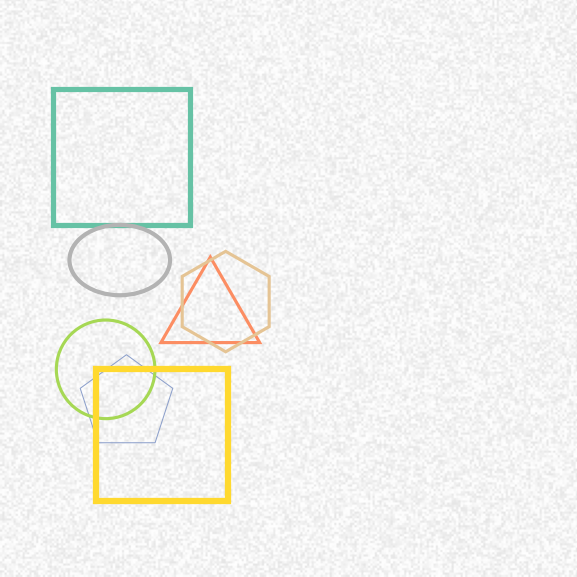[{"shape": "square", "thickness": 2.5, "radius": 0.59, "center": [0.21, 0.727]}, {"shape": "triangle", "thickness": 1.5, "radius": 0.49, "center": [0.364, 0.455]}, {"shape": "pentagon", "thickness": 0.5, "radius": 0.42, "center": [0.219, 0.301]}, {"shape": "circle", "thickness": 1.5, "radius": 0.43, "center": [0.183, 0.36]}, {"shape": "square", "thickness": 3, "radius": 0.57, "center": [0.281, 0.246]}, {"shape": "hexagon", "thickness": 1.5, "radius": 0.43, "center": [0.391, 0.477]}, {"shape": "oval", "thickness": 2, "radius": 0.44, "center": [0.207, 0.549]}]